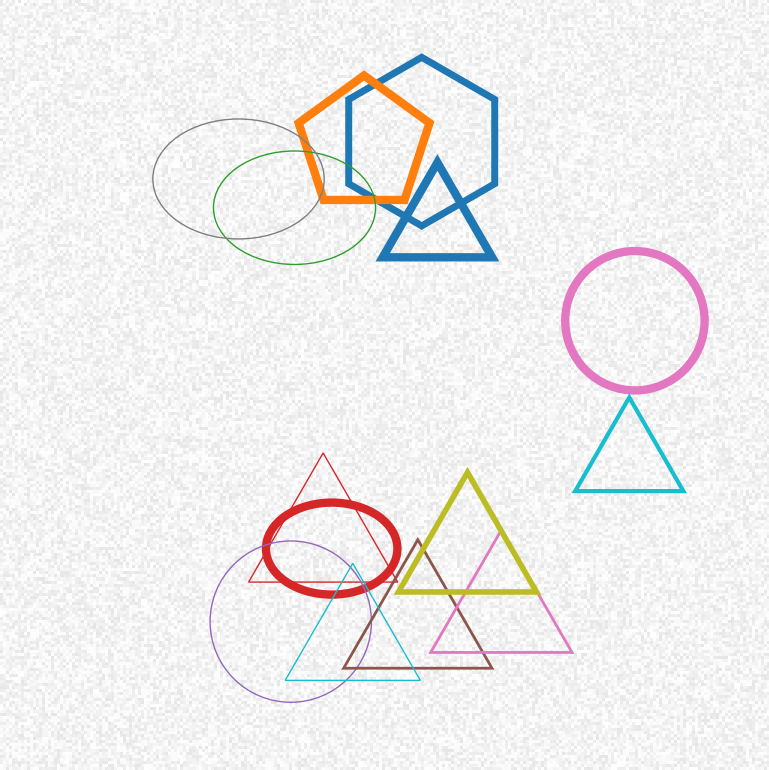[{"shape": "triangle", "thickness": 3, "radius": 0.41, "center": [0.568, 0.707]}, {"shape": "hexagon", "thickness": 2.5, "radius": 0.55, "center": [0.548, 0.816]}, {"shape": "pentagon", "thickness": 3, "radius": 0.45, "center": [0.473, 0.813]}, {"shape": "oval", "thickness": 0.5, "radius": 0.53, "center": [0.382, 0.73]}, {"shape": "oval", "thickness": 3, "radius": 0.43, "center": [0.431, 0.288]}, {"shape": "triangle", "thickness": 0.5, "radius": 0.56, "center": [0.42, 0.3]}, {"shape": "circle", "thickness": 0.5, "radius": 0.52, "center": [0.378, 0.193]}, {"shape": "triangle", "thickness": 1, "radius": 0.56, "center": [0.543, 0.188]}, {"shape": "triangle", "thickness": 1, "radius": 0.53, "center": [0.651, 0.206]}, {"shape": "circle", "thickness": 3, "radius": 0.45, "center": [0.825, 0.583]}, {"shape": "oval", "thickness": 0.5, "radius": 0.56, "center": [0.31, 0.768]}, {"shape": "triangle", "thickness": 2, "radius": 0.52, "center": [0.607, 0.283]}, {"shape": "triangle", "thickness": 0.5, "radius": 0.51, "center": [0.458, 0.167]}, {"shape": "triangle", "thickness": 1.5, "radius": 0.41, "center": [0.817, 0.403]}]